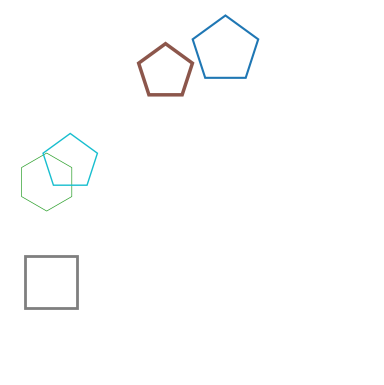[{"shape": "pentagon", "thickness": 1.5, "radius": 0.45, "center": [0.586, 0.87]}, {"shape": "hexagon", "thickness": 0.5, "radius": 0.38, "center": [0.121, 0.527]}, {"shape": "pentagon", "thickness": 2.5, "radius": 0.37, "center": [0.43, 0.813]}, {"shape": "square", "thickness": 2, "radius": 0.34, "center": [0.133, 0.267]}, {"shape": "pentagon", "thickness": 1, "radius": 0.37, "center": [0.182, 0.579]}]